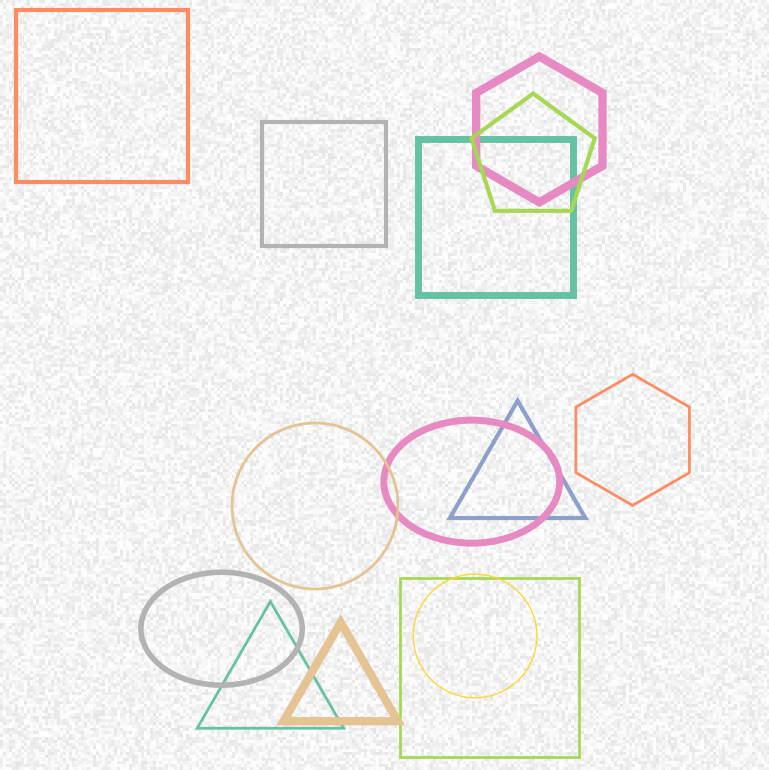[{"shape": "triangle", "thickness": 1, "radius": 0.55, "center": [0.351, 0.109]}, {"shape": "square", "thickness": 2.5, "radius": 0.5, "center": [0.644, 0.718]}, {"shape": "hexagon", "thickness": 1, "radius": 0.43, "center": [0.822, 0.429]}, {"shape": "square", "thickness": 1.5, "radius": 0.56, "center": [0.133, 0.875]}, {"shape": "triangle", "thickness": 1.5, "radius": 0.51, "center": [0.672, 0.378]}, {"shape": "hexagon", "thickness": 3, "radius": 0.47, "center": [0.7, 0.832]}, {"shape": "oval", "thickness": 2.5, "radius": 0.57, "center": [0.613, 0.374]}, {"shape": "pentagon", "thickness": 1.5, "radius": 0.42, "center": [0.692, 0.794]}, {"shape": "square", "thickness": 1, "radius": 0.58, "center": [0.636, 0.133]}, {"shape": "circle", "thickness": 0.5, "radius": 0.4, "center": [0.617, 0.174]}, {"shape": "circle", "thickness": 1, "radius": 0.54, "center": [0.409, 0.343]}, {"shape": "triangle", "thickness": 3, "radius": 0.43, "center": [0.442, 0.106]}, {"shape": "square", "thickness": 1.5, "radius": 0.4, "center": [0.421, 0.761]}, {"shape": "oval", "thickness": 2, "radius": 0.52, "center": [0.288, 0.183]}]